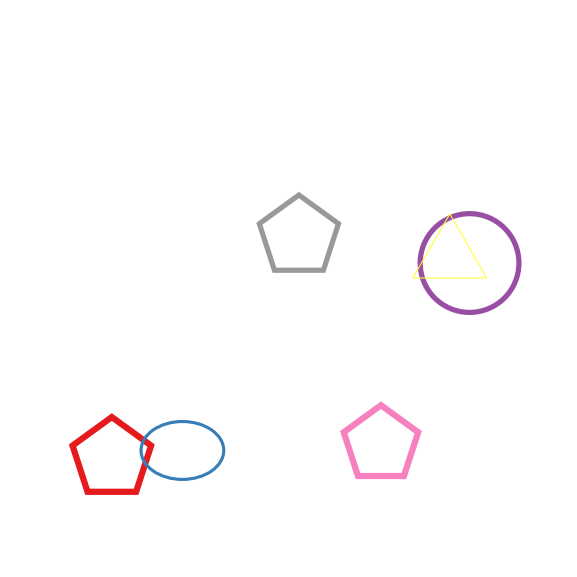[{"shape": "pentagon", "thickness": 3, "radius": 0.36, "center": [0.194, 0.205]}, {"shape": "oval", "thickness": 1.5, "radius": 0.36, "center": [0.316, 0.219]}, {"shape": "circle", "thickness": 2.5, "radius": 0.43, "center": [0.813, 0.544]}, {"shape": "triangle", "thickness": 0.5, "radius": 0.37, "center": [0.779, 0.555]}, {"shape": "pentagon", "thickness": 3, "radius": 0.34, "center": [0.66, 0.23]}, {"shape": "pentagon", "thickness": 2.5, "radius": 0.36, "center": [0.518, 0.589]}]